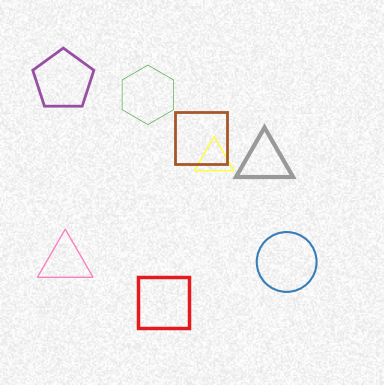[{"shape": "square", "thickness": 2.5, "radius": 0.33, "center": [0.425, 0.214]}, {"shape": "circle", "thickness": 1.5, "radius": 0.39, "center": [0.745, 0.32]}, {"shape": "hexagon", "thickness": 0.5, "radius": 0.39, "center": [0.384, 0.754]}, {"shape": "pentagon", "thickness": 2, "radius": 0.42, "center": [0.164, 0.792]}, {"shape": "triangle", "thickness": 1, "radius": 0.3, "center": [0.556, 0.586]}, {"shape": "square", "thickness": 2, "radius": 0.34, "center": [0.522, 0.642]}, {"shape": "triangle", "thickness": 1, "radius": 0.42, "center": [0.17, 0.321]}, {"shape": "triangle", "thickness": 3, "radius": 0.43, "center": [0.687, 0.583]}]